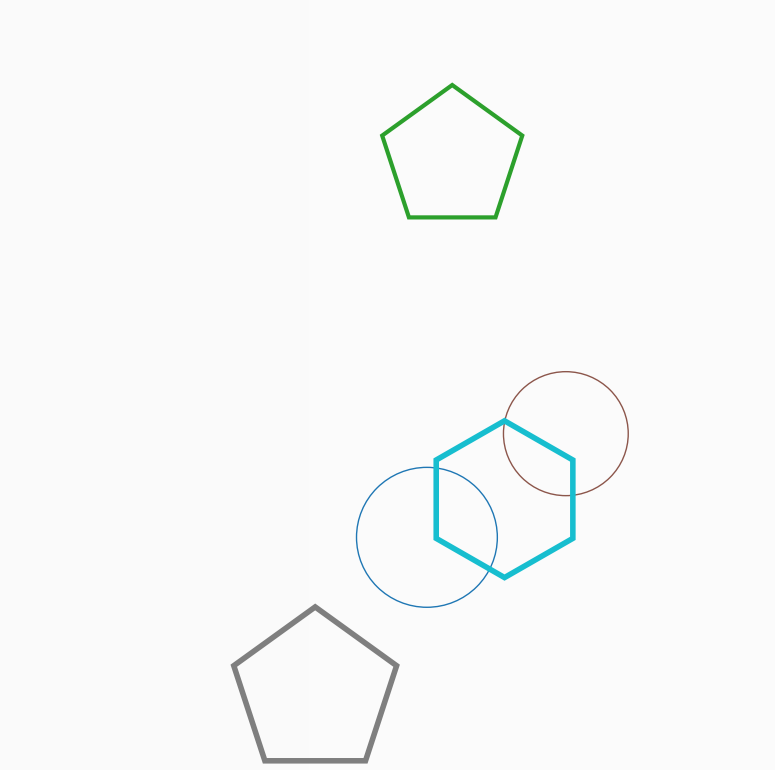[{"shape": "circle", "thickness": 0.5, "radius": 0.45, "center": [0.551, 0.302]}, {"shape": "pentagon", "thickness": 1.5, "radius": 0.48, "center": [0.584, 0.795]}, {"shape": "circle", "thickness": 0.5, "radius": 0.4, "center": [0.73, 0.437]}, {"shape": "pentagon", "thickness": 2, "radius": 0.55, "center": [0.407, 0.101]}, {"shape": "hexagon", "thickness": 2, "radius": 0.51, "center": [0.651, 0.352]}]